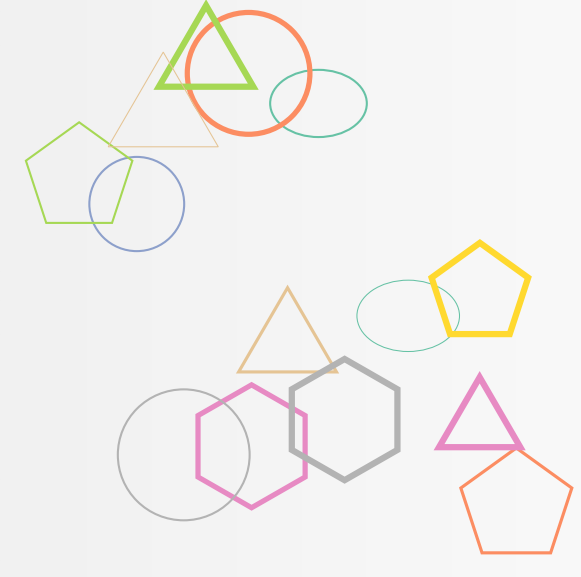[{"shape": "oval", "thickness": 0.5, "radius": 0.44, "center": [0.702, 0.452]}, {"shape": "oval", "thickness": 1, "radius": 0.42, "center": [0.548, 0.82]}, {"shape": "circle", "thickness": 2.5, "radius": 0.53, "center": [0.428, 0.872]}, {"shape": "pentagon", "thickness": 1.5, "radius": 0.5, "center": [0.888, 0.123]}, {"shape": "circle", "thickness": 1, "radius": 0.41, "center": [0.235, 0.646]}, {"shape": "triangle", "thickness": 3, "radius": 0.4, "center": [0.825, 0.265]}, {"shape": "hexagon", "thickness": 2.5, "radius": 0.53, "center": [0.433, 0.226]}, {"shape": "pentagon", "thickness": 1, "radius": 0.48, "center": [0.136, 0.691]}, {"shape": "triangle", "thickness": 3, "radius": 0.47, "center": [0.355, 0.896]}, {"shape": "pentagon", "thickness": 3, "radius": 0.44, "center": [0.826, 0.491]}, {"shape": "triangle", "thickness": 0.5, "radius": 0.55, "center": [0.281, 0.8]}, {"shape": "triangle", "thickness": 1.5, "radius": 0.49, "center": [0.495, 0.404]}, {"shape": "circle", "thickness": 1, "radius": 0.57, "center": [0.316, 0.212]}, {"shape": "hexagon", "thickness": 3, "radius": 0.52, "center": [0.593, 0.273]}]